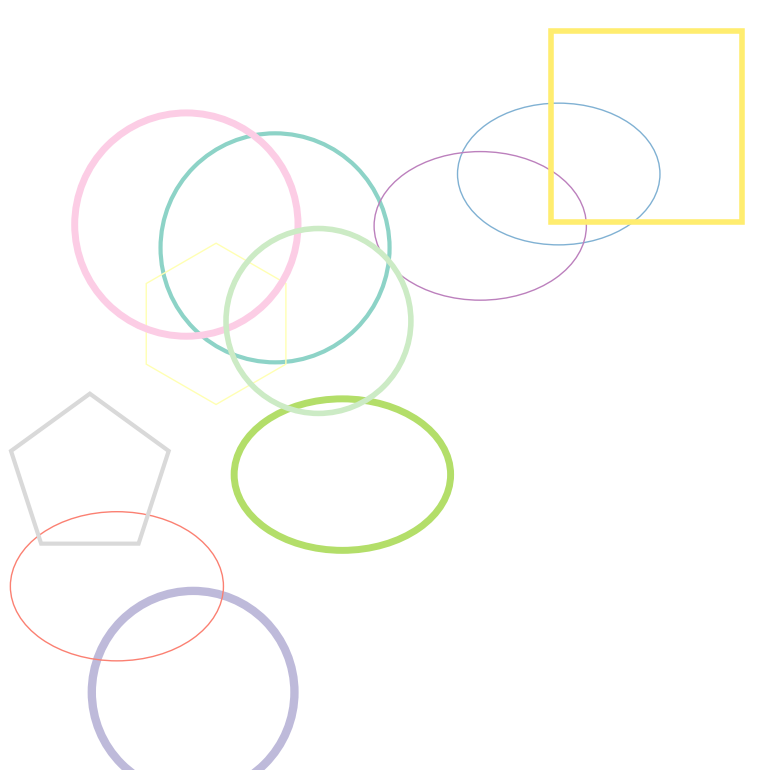[{"shape": "circle", "thickness": 1.5, "radius": 0.74, "center": [0.357, 0.678]}, {"shape": "hexagon", "thickness": 0.5, "radius": 0.52, "center": [0.281, 0.579]}, {"shape": "circle", "thickness": 3, "radius": 0.66, "center": [0.251, 0.101]}, {"shape": "oval", "thickness": 0.5, "radius": 0.69, "center": [0.152, 0.239]}, {"shape": "oval", "thickness": 0.5, "radius": 0.66, "center": [0.726, 0.774]}, {"shape": "oval", "thickness": 2.5, "radius": 0.7, "center": [0.445, 0.384]}, {"shape": "circle", "thickness": 2.5, "radius": 0.73, "center": [0.242, 0.708]}, {"shape": "pentagon", "thickness": 1.5, "radius": 0.54, "center": [0.117, 0.381]}, {"shape": "oval", "thickness": 0.5, "radius": 0.69, "center": [0.624, 0.707]}, {"shape": "circle", "thickness": 2, "radius": 0.6, "center": [0.414, 0.583]}, {"shape": "square", "thickness": 2, "radius": 0.62, "center": [0.839, 0.836]}]